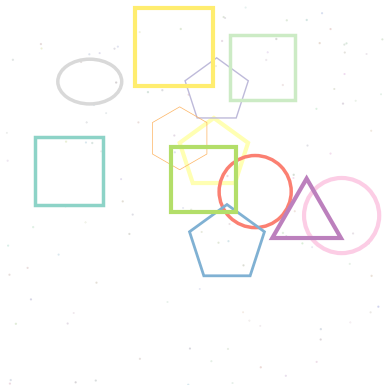[{"shape": "square", "thickness": 2.5, "radius": 0.44, "center": [0.178, 0.557]}, {"shape": "pentagon", "thickness": 3, "radius": 0.47, "center": [0.556, 0.6]}, {"shape": "pentagon", "thickness": 1, "radius": 0.43, "center": [0.563, 0.763]}, {"shape": "circle", "thickness": 2.5, "radius": 0.47, "center": [0.663, 0.502]}, {"shape": "pentagon", "thickness": 2, "radius": 0.51, "center": [0.59, 0.366]}, {"shape": "hexagon", "thickness": 0.5, "radius": 0.41, "center": [0.467, 0.641]}, {"shape": "square", "thickness": 3, "radius": 0.42, "center": [0.529, 0.534]}, {"shape": "circle", "thickness": 3, "radius": 0.49, "center": [0.887, 0.44]}, {"shape": "oval", "thickness": 2.5, "radius": 0.42, "center": [0.233, 0.788]}, {"shape": "triangle", "thickness": 3, "radius": 0.51, "center": [0.796, 0.433]}, {"shape": "square", "thickness": 2.5, "radius": 0.42, "center": [0.682, 0.825]}, {"shape": "square", "thickness": 3, "radius": 0.5, "center": [0.452, 0.878]}]